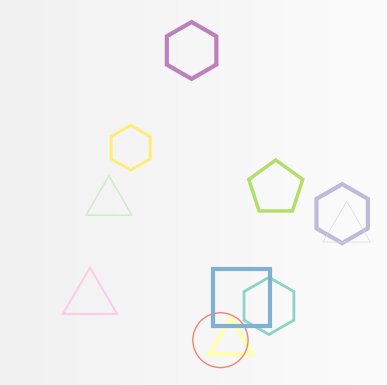[{"shape": "hexagon", "thickness": 2, "radius": 0.37, "center": [0.694, 0.205]}, {"shape": "triangle", "thickness": 3, "radius": 0.32, "center": [0.596, 0.112]}, {"shape": "hexagon", "thickness": 3, "radius": 0.38, "center": [0.883, 0.445]}, {"shape": "circle", "thickness": 1, "radius": 0.36, "center": [0.569, 0.116]}, {"shape": "square", "thickness": 3, "radius": 0.37, "center": [0.623, 0.227]}, {"shape": "pentagon", "thickness": 2.5, "radius": 0.37, "center": [0.712, 0.511]}, {"shape": "triangle", "thickness": 1.5, "radius": 0.4, "center": [0.232, 0.225]}, {"shape": "triangle", "thickness": 0.5, "radius": 0.35, "center": [0.895, 0.407]}, {"shape": "hexagon", "thickness": 3, "radius": 0.37, "center": [0.494, 0.869]}, {"shape": "triangle", "thickness": 1, "radius": 0.34, "center": [0.281, 0.475]}, {"shape": "hexagon", "thickness": 2, "radius": 0.29, "center": [0.337, 0.616]}]